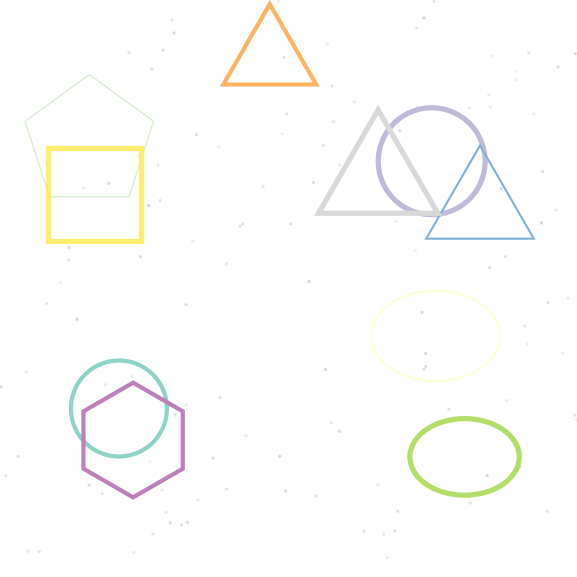[{"shape": "circle", "thickness": 2, "radius": 0.42, "center": [0.206, 0.292]}, {"shape": "oval", "thickness": 0.5, "radius": 0.56, "center": [0.755, 0.418]}, {"shape": "circle", "thickness": 2.5, "radius": 0.46, "center": [0.748, 0.72]}, {"shape": "triangle", "thickness": 1, "radius": 0.54, "center": [0.831, 0.64]}, {"shape": "triangle", "thickness": 2, "radius": 0.46, "center": [0.467, 0.899]}, {"shape": "oval", "thickness": 2.5, "radius": 0.47, "center": [0.805, 0.208]}, {"shape": "triangle", "thickness": 2.5, "radius": 0.6, "center": [0.655, 0.69]}, {"shape": "hexagon", "thickness": 2, "radius": 0.5, "center": [0.231, 0.237]}, {"shape": "pentagon", "thickness": 0.5, "radius": 0.58, "center": [0.155, 0.753]}, {"shape": "square", "thickness": 2.5, "radius": 0.4, "center": [0.163, 0.662]}]